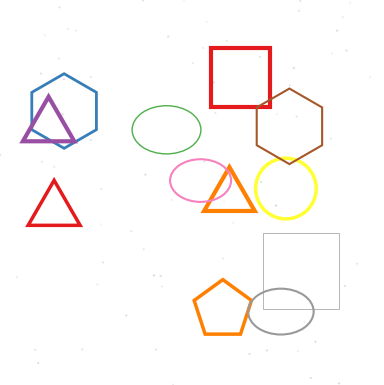[{"shape": "square", "thickness": 3, "radius": 0.38, "center": [0.625, 0.798]}, {"shape": "triangle", "thickness": 2.5, "radius": 0.39, "center": [0.141, 0.454]}, {"shape": "hexagon", "thickness": 2, "radius": 0.48, "center": [0.167, 0.712]}, {"shape": "oval", "thickness": 1, "radius": 0.45, "center": [0.432, 0.663]}, {"shape": "triangle", "thickness": 3, "radius": 0.39, "center": [0.126, 0.672]}, {"shape": "pentagon", "thickness": 2.5, "radius": 0.39, "center": [0.579, 0.195]}, {"shape": "triangle", "thickness": 3, "radius": 0.38, "center": [0.596, 0.49]}, {"shape": "circle", "thickness": 2.5, "radius": 0.39, "center": [0.743, 0.51]}, {"shape": "hexagon", "thickness": 1.5, "radius": 0.49, "center": [0.752, 0.672]}, {"shape": "oval", "thickness": 1.5, "radius": 0.4, "center": [0.521, 0.531]}, {"shape": "oval", "thickness": 1.5, "radius": 0.43, "center": [0.73, 0.191]}, {"shape": "square", "thickness": 0.5, "radius": 0.49, "center": [0.782, 0.297]}]